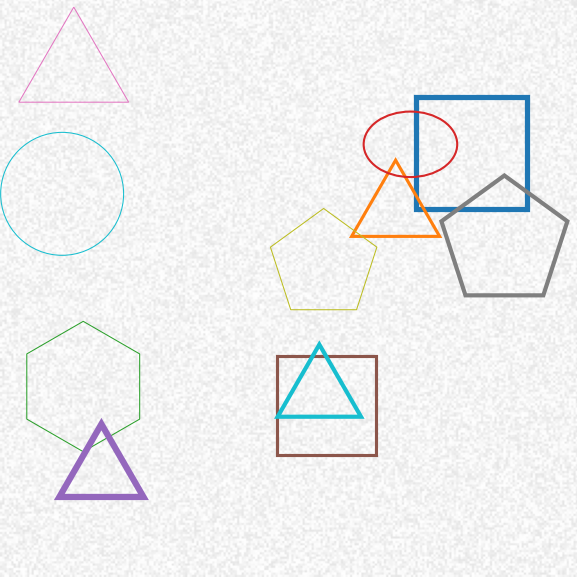[{"shape": "square", "thickness": 2.5, "radius": 0.48, "center": [0.817, 0.734]}, {"shape": "triangle", "thickness": 1.5, "radius": 0.44, "center": [0.685, 0.634]}, {"shape": "hexagon", "thickness": 0.5, "radius": 0.56, "center": [0.144, 0.33]}, {"shape": "oval", "thickness": 1, "radius": 0.41, "center": [0.711, 0.749]}, {"shape": "triangle", "thickness": 3, "radius": 0.42, "center": [0.176, 0.181]}, {"shape": "square", "thickness": 1.5, "radius": 0.43, "center": [0.565, 0.297]}, {"shape": "triangle", "thickness": 0.5, "radius": 0.55, "center": [0.128, 0.877]}, {"shape": "pentagon", "thickness": 2, "radius": 0.57, "center": [0.873, 0.581]}, {"shape": "pentagon", "thickness": 0.5, "radius": 0.48, "center": [0.56, 0.541]}, {"shape": "triangle", "thickness": 2, "radius": 0.42, "center": [0.553, 0.319]}, {"shape": "circle", "thickness": 0.5, "radius": 0.53, "center": [0.108, 0.663]}]